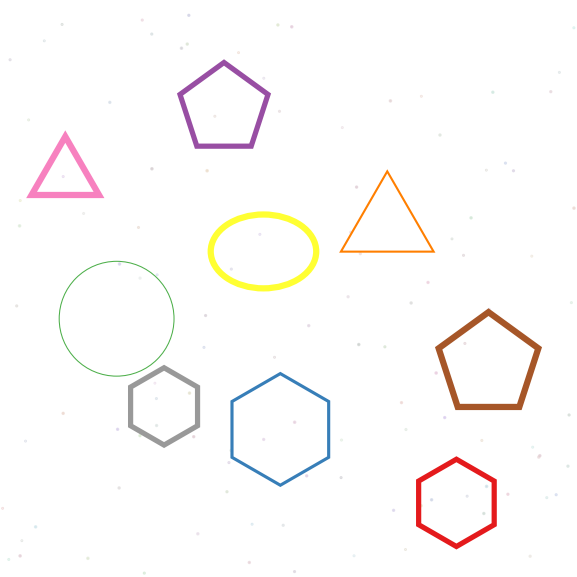[{"shape": "hexagon", "thickness": 2.5, "radius": 0.38, "center": [0.79, 0.128]}, {"shape": "hexagon", "thickness": 1.5, "radius": 0.48, "center": [0.485, 0.256]}, {"shape": "circle", "thickness": 0.5, "radius": 0.5, "center": [0.202, 0.447]}, {"shape": "pentagon", "thickness": 2.5, "radius": 0.4, "center": [0.388, 0.811]}, {"shape": "triangle", "thickness": 1, "radius": 0.46, "center": [0.671, 0.61]}, {"shape": "oval", "thickness": 3, "radius": 0.46, "center": [0.456, 0.564]}, {"shape": "pentagon", "thickness": 3, "radius": 0.45, "center": [0.846, 0.368]}, {"shape": "triangle", "thickness": 3, "radius": 0.34, "center": [0.113, 0.695]}, {"shape": "hexagon", "thickness": 2.5, "radius": 0.33, "center": [0.284, 0.295]}]